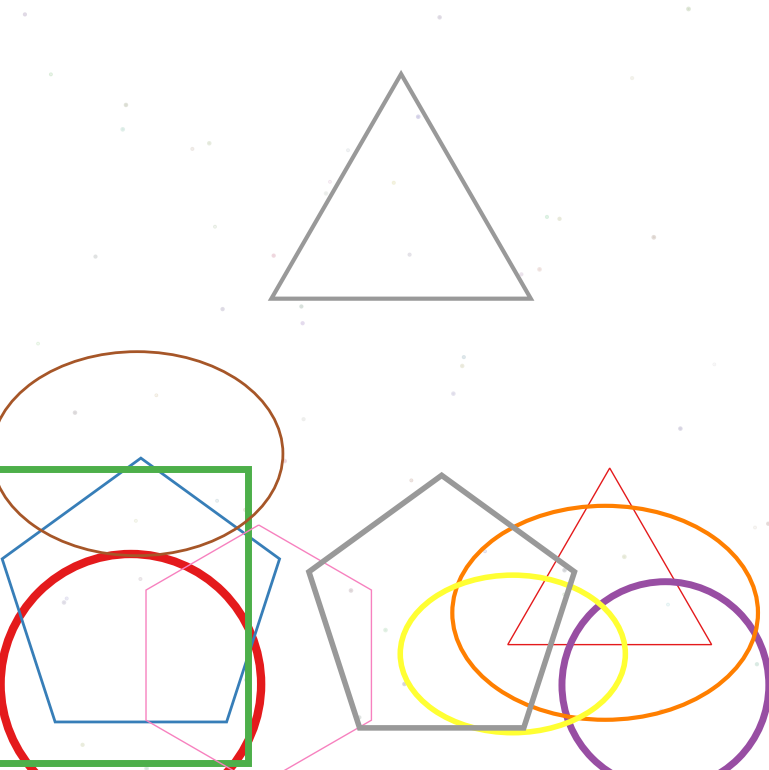[{"shape": "circle", "thickness": 3, "radius": 0.85, "center": [0.17, 0.111]}, {"shape": "triangle", "thickness": 0.5, "radius": 0.76, "center": [0.792, 0.239]}, {"shape": "pentagon", "thickness": 1, "radius": 0.95, "center": [0.183, 0.216]}, {"shape": "square", "thickness": 2.5, "radius": 0.95, "center": [0.132, 0.2]}, {"shape": "circle", "thickness": 2.5, "radius": 0.67, "center": [0.864, 0.11]}, {"shape": "oval", "thickness": 1.5, "radius": 0.99, "center": [0.786, 0.204]}, {"shape": "oval", "thickness": 2, "radius": 0.73, "center": [0.666, 0.151]}, {"shape": "oval", "thickness": 1, "radius": 0.95, "center": [0.178, 0.411]}, {"shape": "hexagon", "thickness": 0.5, "radius": 0.85, "center": [0.336, 0.149]}, {"shape": "triangle", "thickness": 1.5, "radius": 0.97, "center": [0.521, 0.709]}, {"shape": "pentagon", "thickness": 2, "radius": 0.91, "center": [0.574, 0.201]}]